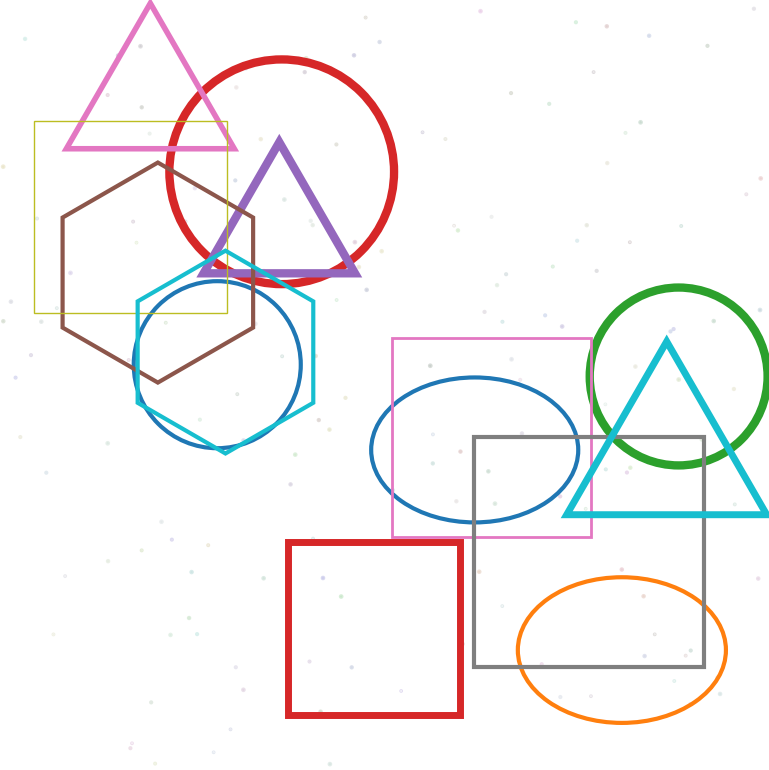[{"shape": "oval", "thickness": 1.5, "radius": 0.67, "center": [0.617, 0.416]}, {"shape": "circle", "thickness": 1.5, "radius": 0.54, "center": [0.282, 0.526]}, {"shape": "oval", "thickness": 1.5, "radius": 0.68, "center": [0.808, 0.156]}, {"shape": "circle", "thickness": 3, "radius": 0.58, "center": [0.881, 0.511]}, {"shape": "square", "thickness": 2.5, "radius": 0.56, "center": [0.486, 0.184]}, {"shape": "circle", "thickness": 3, "radius": 0.73, "center": [0.366, 0.777]}, {"shape": "triangle", "thickness": 3, "radius": 0.57, "center": [0.363, 0.702]}, {"shape": "hexagon", "thickness": 1.5, "radius": 0.71, "center": [0.205, 0.646]}, {"shape": "triangle", "thickness": 2, "radius": 0.63, "center": [0.195, 0.87]}, {"shape": "square", "thickness": 1, "radius": 0.65, "center": [0.638, 0.432]}, {"shape": "square", "thickness": 1.5, "radius": 0.75, "center": [0.765, 0.283]}, {"shape": "square", "thickness": 0.5, "radius": 0.62, "center": [0.17, 0.718]}, {"shape": "hexagon", "thickness": 1.5, "radius": 0.66, "center": [0.293, 0.543]}, {"shape": "triangle", "thickness": 2.5, "radius": 0.75, "center": [0.866, 0.407]}]